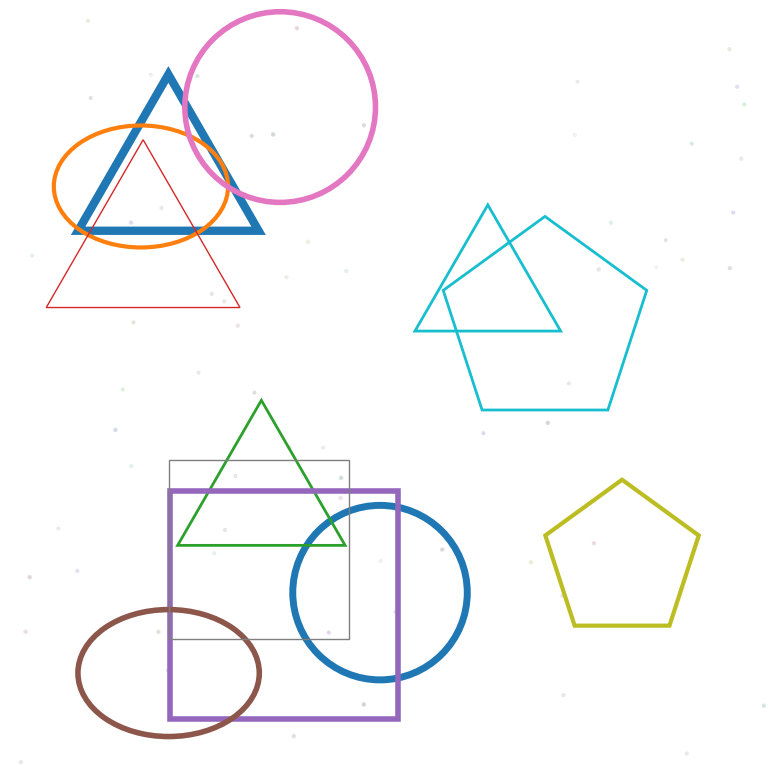[{"shape": "circle", "thickness": 2.5, "radius": 0.57, "center": [0.494, 0.23]}, {"shape": "triangle", "thickness": 3, "radius": 0.68, "center": [0.219, 0.768]}, {"shape": "oval", "thickness": 1.5, "radius": 0.57, "center": [0.183, 0.758]}, {"shape": "triangle", "thickness": 1, "radius": 0.63, "center": [0.339, 0.355]}, {"shape": "triangle", "thickness": 0.5, "radius": 0.73, "center": [0.186, 0.673]}, {"shape": "square", "thickness": 2, "radius": 0.74, "center": [0.369, 0.214]}, {"shape": "oval", "thickness": 2, "radius": 0.59, "center": [0.219, 0.126]}, {"shape": "circle", "thickness": 2, "radius": 0.62, "center": [0.364, 0.861]}, {"shape": "square", "thickness": 0.5, "radius": 0.58, "center": [0.337, 0.286]}, {"shape": "pentagon", "thickness": 1.5, "radius": 0.52, "center": [0.808, 0.272]}, {"shape": "triangle", "thickness": 1, "radius": 0.55, "center": [0.634, 0.625]}, {"shape": "pentagon", "thickness": 1, "radius": 0.69, "center": [0.708, 0.58]}]